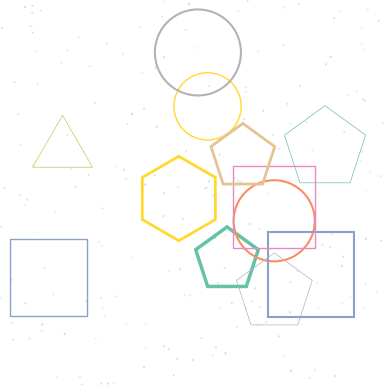[{"shape": "pentagon", "thickness": 2.5, "radius": 0.43, "center": [0.59, 0.325]}, {"shape": "pentagon", "thickness": 0.5, "radius": 0.55, "center": [0.844, 0.615]}, {"shape": "circle", "thickness": 1.5, "radius": 0.53, "center": [0.712, 0.426]}, {"shape": "square", "thickness": 1, "radius": 0.5, "center": [0.127, 0.28]}, {"shape": "square", "thickness": 1.5, "radius": 0.55, "center": [0.808, 0.287]}, {"shape": "square", "thickness": 1, "radius": 0.53, "center": [0.711, 0.463]}, {"shape": "triangle", "thickness": 0.5, "radius": 0.45, "center": [0.163, 0.611]}, {"shape": "hexagon", "thickness": 2, "radius": 0.55, "center": [0.464, 0.484]}, {"shape": "circle", "thickness": 1, "radius": 0.44, "center": [0.539, 0.724]}, {"shape": "pentagon", "thickness": 2, "radius": 0.44, "center": [0.631, 0.592]}, {"shape": "circle", "thickness": 1.5, "radius": 0.56, "center": [0.514, 0.864]}, {"shape": "pentagon", "thickness": 0.5, "radius": 0.52, "center": [0.713, 0.24]}]